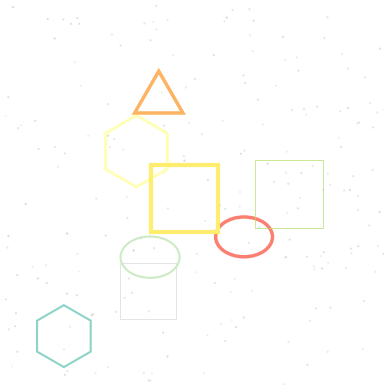[{"shape": "hexagon", "thickness": 1.5, "radius": 0.4, "center": [0.166, 0.127]}, {"shape": "hexagon", "thickness": 2, "radius": 0.46, "center": [0.354, 0.607]}, {"shape": "oval", "thickness": 2.5, "radius": 0.37, "center": [0.634, 0.385]}, {"shape": "triangle", "thickness": 2.5, "radius": 0.36, "center": [0.412, 0.743]}, {"shape": "square", "thickness": 0.5, "radius": 0.44, "center": [0.751, 0.496]}, {"shape": "square", "thickness": 0.5, "radius": 0.36, "center": [0.385, 0.244]}, {"shape": "oval", "thickness": 1.5, "radius": 0.38, "center": [0.39, 0.332]}, {"shape": "square", "thickness": 3, "radius": 0.44, "center": [0.479, 0.483]}]